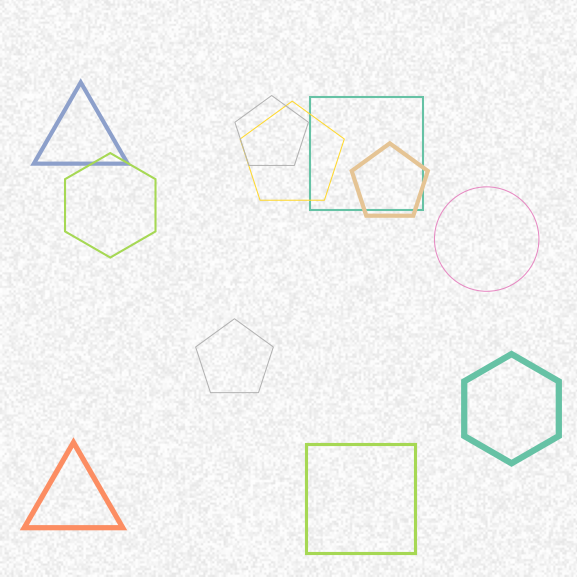[{"shape": "hexagon", "thickness": 3, "radius": 0.47, "center": [0.886, 0.291]}, {"shape": "square", "thickness": 1, "radius": 0.49, "center": [0.635, 0.733]}, {"shape": "triangle", "thickness": 2.5, "radius": 0.49, "center": [0.127, 0.135]}, {"shape": "triangle", "thickness": 2, "radius": 0.47, "center": [0.14, 0.763]}, {"shape": "circle", "thickness": 0.5, "radius": 0.45, "center": [0.843, 0.585]}, {"shape": "square", "thickness": 1.5, "radius": 0.47, "center": [0.624, 0.136]}, {"shape": "hexagon", "thickness": 1, "radius": 0.45, "center": [0.191, 0.644]}, {"shape": "pentagon", "thickness": 0.5, "radius": 0.47, "center": [0.506, 0.729]}, {"shape": "pentagon", "thickness": 2, "radius": 0.35, "center": [0.675, 0.682]}, {"shape": "pentagon", "thickness": 0.5, "radius": 0.35, "center": [0.406, 0.376]}, {"shape": "pentagon", "thickness": 0.5, "radius": 0.33, "center": [0.47, 0.767]}]